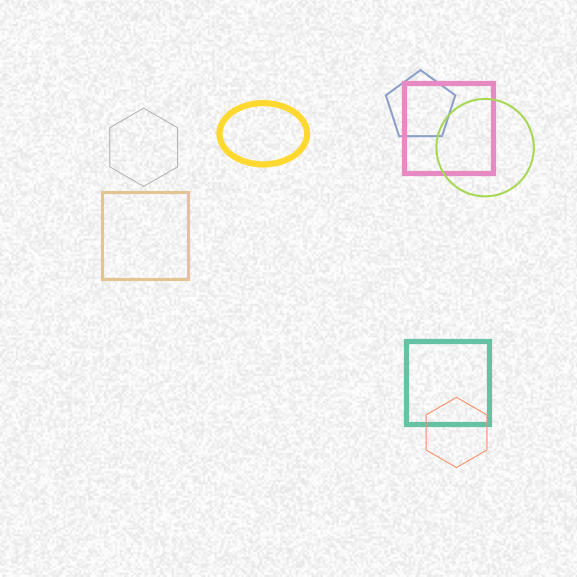[{"shape": "square", "thickness": 2.5, "radius": 0.36, "center": [0.775, 0.337]}, {"shape": "hexagon", "thickness": 0.5, "radius": 0.3, "center": [0.791, 0.25]}, {"shape": "pentagon", "thickness": 1, "radius": 0.32, "center": [0.728, 0.815]}, {"shape": "square", "thickness": 2.5, "radius": 0.39, "center": [0.777, 0.778]}, {"shape": "circle", "thickness": 1, "radius": 0.42, "center": [0.84, 0.743]}, {"shape": "oval", "thickness": 3, "radius": 0.38, "center": [0.456, 0.768]}, {"shape": "square", "thickness": 1.5, "radius": 0.37, "center": [0.251, 0.591]}, {"shape": "hexagon", "thickness": 0.5, "radius": 0.34, "center": [0.249, 0.744]}]